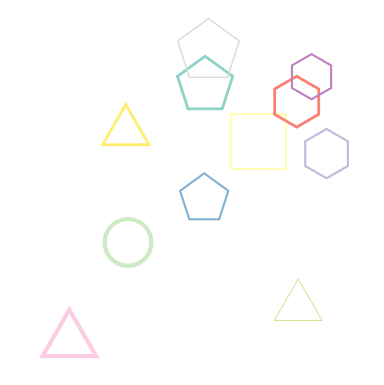[{"shape": "pentagon", "thickness": 2, "radius": 0.38, "center": [0.533, 0.778]}, {"shape": "square", "thickness": 1.5, "radius": 0.36, "center": [0.671, 0.633]}, {"shape": "hexagon", "thickness": 1.5, "radius": 0.32, "center": [0.848, 0.601]}, {"shape": "hexagon", "thickness": 2, "radius": 0.33, "center": [0.771, 0.736]}, {"shape": "pentagon", "thickness": 1.5, "radius": 0.33, "center": [0.53, 0.484]}, {"shape": "triangle", "thickness": 0.5, "radius": 0.36, "center": [0.775, 0.203]}, {"shape": "triangle", "thickness": 3, "radius": 0.4, "center": [0.18, 0.115]}, {"shape": "pentagon", "thickness": 1, "radius": 0.42, "center": [0.542, 0.868]}, {"shape": "hexagon", "thickness": 1.5, "radius": 0.29, "center": [0.809, 0.801]}, {"shape": "circle", "thickness": 3, "radius": 0.3, "center": [0.332, 0.37]}, {"shape": "triangle", "thickness": 2, "radius": 0.35, "center": [0.327, 0.659]}]